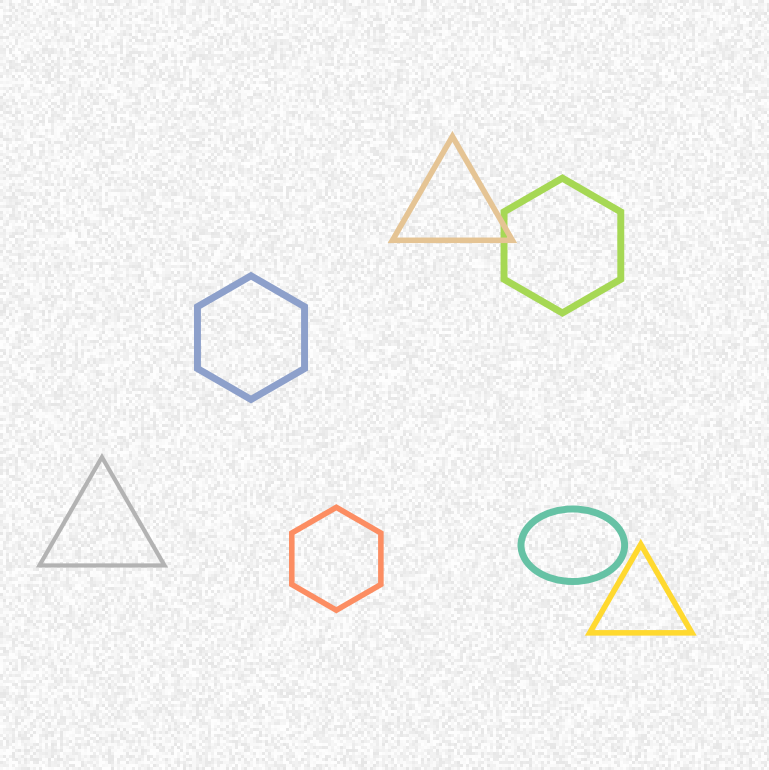[{"shape": "oval", "thickness": 2.5, "radius": 0.34, "center": [0.744, 0.292]}, {"shape": "hexagon", "thickness": 2, "radius": 0.33, "center": [0.437, 0.274]}, {"shape": "hexagon", "thickness": 2.5, "radius": 0.4, "center": [0.326, 0.562]}, {"shape": "hexagon", "thickness": 2.5, "radius": 0.44, "center": [0.73, 0.681]}, {"shape": "triangle", "thickness": 2, "radius": 0.38, "center": [0.832, 0.216]}, {"shape": "triangle", "thickness": 2, "radius": 0.45, "center": [0.588, 0.733]}, {"shape": "triangle", "thickness": 1.5, "radius": 0.47, "center": [0.132, 0.313]}]